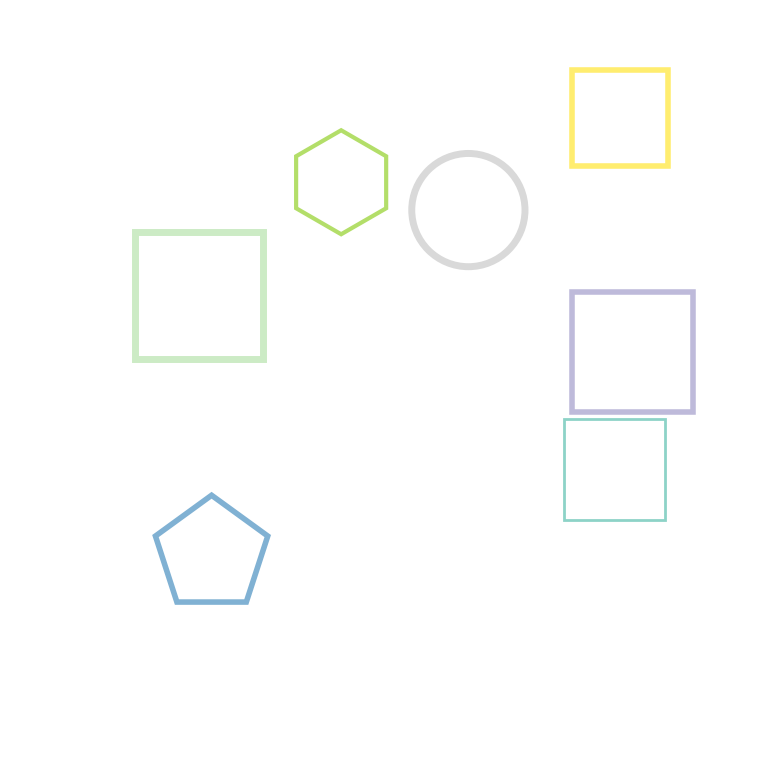[{"shape": "square", "thickness": 1, "radius": 0.33, "center": [0.798, 0.39]}, {"shape": "square", "thickness": 2, "radius": 0.39, "center": [0.822, 0.543]}, {"shape": "pentagon", "thickness": 2, "radius": 0.38, "center": [0.275, 0.28]}, {"shape": "hexagon", "thickness": 1.5, "radius": 0.34, "center": [0.443, 0.763]}, {"shape": "circle", "thickness": 2.5, "radius": 0.37, "center": [0.608, 0.727]}, {"shape": "square", "thickness": 2.5, "radius": 0.41, "center": [0.258, 0.616]}, {"shape": "square", "thickness": 2, "radius": 0.31, "center": [0.805, 0.847]}]